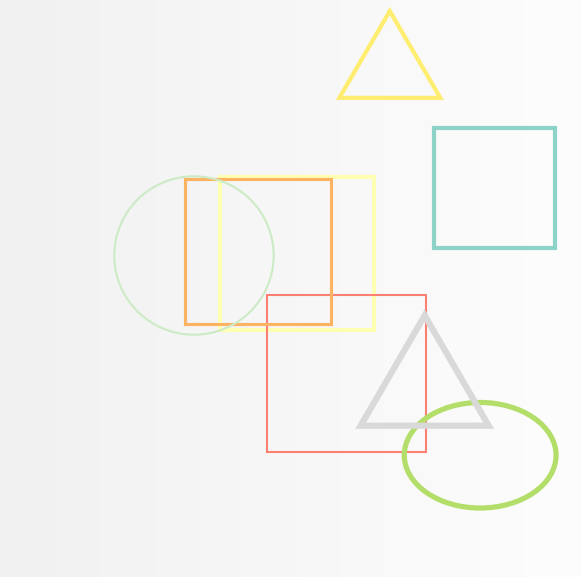[{"shape": "square", "thickness": 2, "radius": 0.52, "center": [0.851, 0.673]}, {"shape": "square", "thickness": 2, "radius": 0.66, "center": [0.511, 0.56]}, {"shape": "square", "thickness": 1, "radius": 0.68, "center": [0.596, 0.352]}, {"shape": "square", "thickness": 1.5, "radius": 0.63, "center": [0.444, 0.564]}, {"shape": "oval", "thickness": 2.5, "radius": 0.65, "center": [0.826, 0.211]}, {"shape": "triangle", "thickness": 3, "radius": 0.64, "center": [0.731, 0.326]}, {"shape": "circle", "thickness": 1, "radius": 0.69, "center": [0.334, 0.557]}, {"shape": "triangle", "thickness": 2, "radius": 0.5, "center": [0.671, 0.88]}]